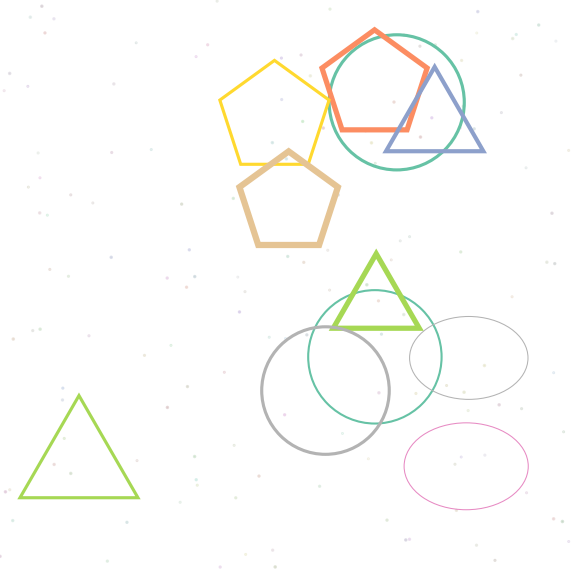[{"shape": "circle", "thickness": 1.5, "radius": 0.58, "center": [0.687, 0.822]}, {"shape": "circle", "thickness": 1, "radius": 0.58, "center": [0.649, 0.381]}, {"shape": "pentagon", "thickness": 2.5, "radius": 0.48, "center": [0.649, 0.852]}, {"shape": "triangle", "thickness": 2, "radius": 0.49, "center": [0.753, 0.786]}, {"shape": "oval", "thickness": 0.5, "radius": 0.54, "center": [0.807, 0.192]}, {"shape": "triangle", "thickness": 2.5, "radius": 0.43, "center": [0.651, 0.474]}, {"shape": "triangle", "thickness": 1.5, "radius": 0.59, "center": [0.137, 0.196]}, {"shape": "pentagon", "thickness": 1.5, "radius": 0.5, "center": [0.475, 0.795]}, {"shape": "pentagon", "thickness": 3, "radius": 0.45, "center": [0.5, 0.647]}, {"shape": "oval", "thickness": 0.5, "radius": 0.51, "center": [0.812, 0.379]}, {"shape": "circle", "thickness": 1.5, "radius": 0.55, "center": [0.564, 0.323]}]